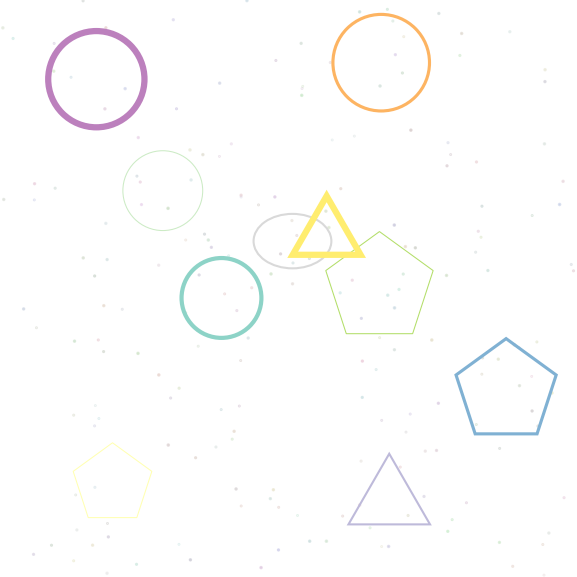[{"shape": "circle", "thickness": 2, "radius": 0.35, "center": [0.384, 0.483]}, {"shape": "pentagon", "thickness": 0.5, "radius": 0.36, "center": [0.195, 0.161]}, {"shape": "triangle", "thickness": 1, "radius": 0.41, "center": [0.674, 0.132]}, {"shape": "pentagon", "thickness": 1.5, "radius": 0.46, "center": [0.876, 0.322]}, {"shape": "circle", "thickness": 1.5, "radius": 0.42, "center": [0.66, 0.891]}, {"shape": "pentagon", "thickness": 0.5, "radius": 0.49, "center": [0.657, 0.5]}, {"shape": "oval", "thickness": 1, "radius": 0.34, "center": [0.506, 0.582]}, {"shape": "circle", "thickness": 3, "radius": 0.42, "center": [0.167, 0.862]}, {"shape": "circle", "thickness": 0.5, "radius": 0.35, "center": [0.282, 0.669]}, {"shape": "triangle", "thickness": 3, "radius": 0.34, "center": [0.566, 0.592]}]